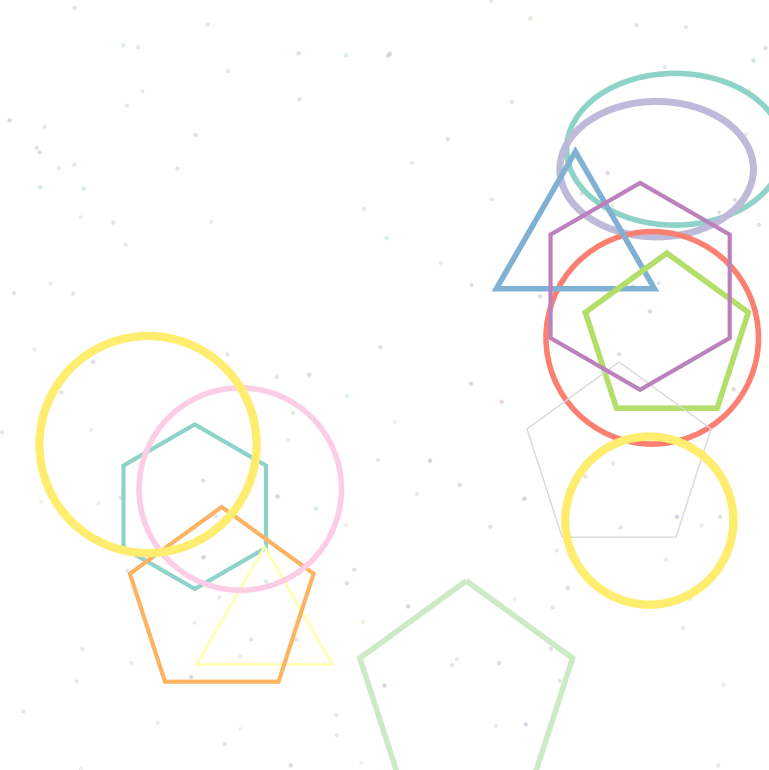[{"shape": "hexagon", "thickness": 1.5, "radius": 0.53, "center": [0.253, 0.342]}, {"shape": "oval", "thickness": 2, "radius": 0.7, "center": [0.877, 0.806]}, {"shape": "triangle", "thickness": 1, "radius": 0.51, "center": [0.344, 0.188]}, {"shape": "oval", "thickness": 2.5, "radius": 0.63, "center": [0.853, 0.78]}, {"shape": "circle", "thickness": 2, "radius": 0.69, "center": [0.847, 0.561]}, {"shape": "triangle", "thickness": 2, "radius": 0.59, "center": [0.747, 0.684]}, {"shape": "pentagon", "thickness": 1.5, "radius": 0.63, "center": [0.288, 0.216]}, {"shape": "pentagon", "thickness": 2, "radius": 0.56, "center": [0.866, 0.56]}, {"shape": "circle", "thickness": 2, "radius": 0.66, "center": [0.312, 0.365]}, {"shape": "pentagon", "thickness": 0.5, "radius": 0.63, "center": [0.804, 0.404]}, {"shape": "hexagon", "thickness": 1.5, "radius": 0.67, "center": [0.831, 0.628]}, {"shape": "pentagon", "thickness": 2, "radius": 0.73, "center": [0.606, 0.1]}, {"shape": "circle", "thickness": 3, "radius": 0.71, "center": [0.192, 0.423]}, {"shape": "circle", "thickness": 3, "radius": 0.55, "center": [0.843, 0.324]}]